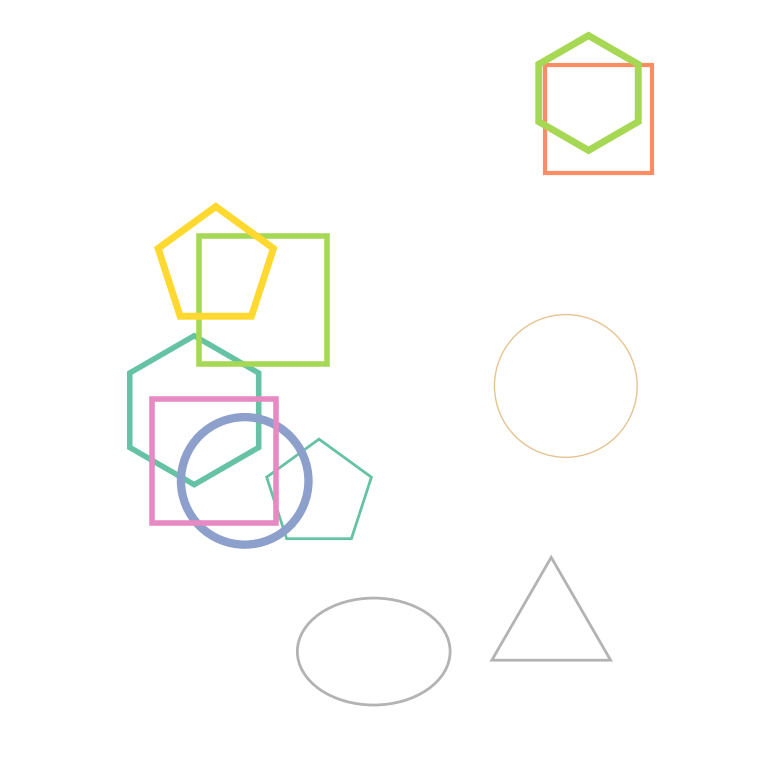[{"shape": "pentagon", "thickness": 1, "radius": 0.36, "center": [0.414, 0.358]}, {"shape": "hexagon", "thickness": 2, "radius": 0.48, "center": [0.252, 0.467]}, {"shape": "square", "thickness": 1.5, "radius": 0.35, "center": [0.777, 0.845]}, {"shape": "circle", "thickness": 3, "radius": 0.41, "center": [0.318, 0.375]}, {"shape": "square", "thickness": 2, "radius": 0.4, "center": [0.277, 0.401]}, {"shape": "square", "thickness": 2, "radius": 0.42, "center": [0.342, 0.611]}, {"shape": "hexagon", "thickness": 2.5, "radius": 0.37, "center": [0.764, 0.879]}, {"shape": "pentagon", "thickness": 2.5, "radius": 0.39, "center": [0.28, 0.653]}, {"shape": "circle", "thickness": 0.5, "radius": 0.46, "center": [0.735, 0.499]}, {"shape": "oval", "thickness": 1, "radius": 0.5, "center": [0.485, 0.154]}, {"shape": "triangle", "thickness": 1, "radius": 0.45, "center": [0.716, 0.187]}]